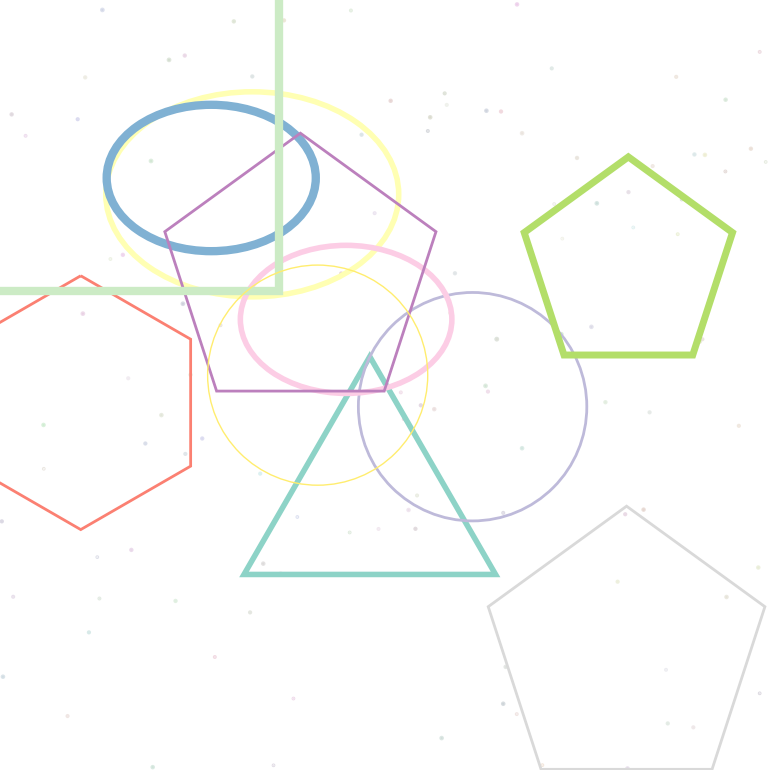[{"shape": "triangle", "thickness": 2, "radius": 0.94, "center": [0.48, 0.348]}, {"shape": "oval", "thickness": 2, "radius": 0.95, "center": [0.328, 0.748]}, {"shape": "circle", "thickness": 1, "radius": 0.74, "center": [0.614, 0.472]}, {"shape": "hexagon", "thickness": 1, "radius": 0.82, "center": [0.105, 0.477]}, {"shape": "oval", "thickness": 3, "radius": 0.68, "center": [0.274, 0.769]}, {"shape": "pentagon", "thickness": 2.5, "radius": 0.71, "center": [0.816, 0.654]}, {"shape": "oval", "thickness": 2, "radius": 0.69, "center": [0.449, 0.585]}, {"shape": "pentagon", "thickness": 1, "radius": 0.94, "center": [0.814, 0.154]}, {"shape": "pentagon", "thickness": 1, "radius": 0.93, "center": [0.39, 0.642]}, {"shape": "square", "thickness": 3, "radius": 0.97, "center": [0.168, 0.817]}, {"shape": "circle", "thickness": 0.5, "radius": 0.71, "center": [0.413, 0.513]}]